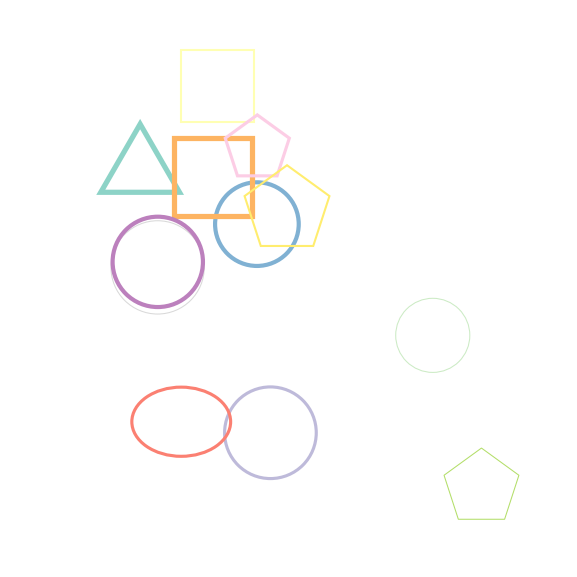[{"shape": "triangle", "thickness": 2.5, "radius": 0.39, "center": [0.243, 0.706]}, {"shape": "square", "thickness": 1, "radius": 0.31, "center": [0.377, 0.85]}, {"shape": "circle", "thickness": 1.5, "radius": 0.4, "center": [0.468, 0.25]}, {"shape": "oval", "thickness": 1.5, "radius": 0.43, "center": [0.314, 0.269]}, {"shape": "circle", "thickness": 2, "radius": 0.36, "center": [0.445, 0.611]}, {"shape": "square", "thickness": 2.5, "radius": 0.34, "center": [0.368, 0.693]}, {"shape": "pentagon", "thickness": 0.5, "radius": 0.34, "center": [0.834, 0.155]}, {"shape": "pentagon", "thickness": 1.5, "radius": 0.29, "center": [0.446, 0.742]}, {"shape": "circle", "thickness": 0.5, "radius": 0.4, "center": [0.273, 0.536]}, {"shape": "circle", "thickness": 2, "radius": 0.39, "center": [0.273, 0.546]}, {"shape": "circle", "thickness": 0.5, "radius": 0.32, "center": [0.749, 0.418]}, {"shape": "pentagon", "thickness": 1, "radius": 0.39, "center": [0.497, 0.636]}]